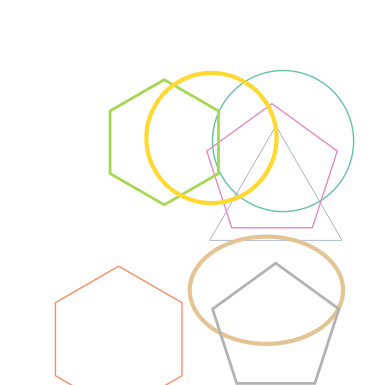[{"shape": "circle", "thickness": 1, "radius": 0.92, "center": [0.735, 0.634]}, {"shape": "hexagon", "thickness": 1, "radius": 0.95, "center": [0.308, 0.119]}, {"shape": "triangle", "thickness": 0.5, "radius": 0.99, "center": [0.717, 0.475]}, {"shape": "pentagon", "thickness": 1, "radius": 0.89, "center": [0.707, 0.553]}, {"shape": "hexagon", "thickness": 2, "radius": 0.81, "center": [0.427, 0.631]}, {"shape": "circle", "thickness": 3, "radius": 0.85, "center": [0.549, 0.642]}, {"shape": "oval", "thickness": 3, "radius": 1.0, "center": [0.692, 0.246]}, {"shape": "pentagon", "thickness": 2, "radius": 0.86, "center": [0.716, 0.144]}]